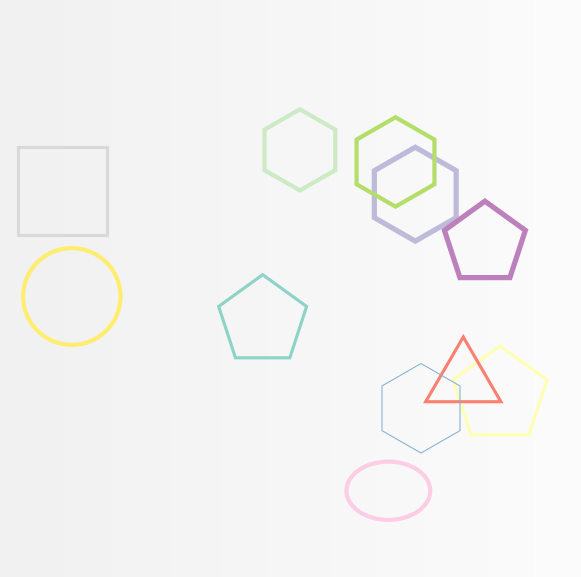[{"shape": "pentagon", "thickness": 1.5, "radius": 0.4, "center": [0.452, 0.444]}, {"shape": "pentagon", "thickness": 1.5, "radius": 0.43, "center": [0.86, 0.315]}, {"shape": "hexagon", "thickness": 2.5, "radius": 0.41, "center": [0.714, 0.663]}, {"shape": "triangle", "thickness": 1.5, "radius": 0.37, "center": [0.797, 0.341]}, {"shape": "hexagon", "thickness": 0.5, "radius": 0.39, "center": [0.724, 0.292]}, {"shape": "hexagon", "thickness": 2, "radius": 0.39, "center": [0.68, 0.719]}, {"shape": "oval", "thickness": 2, "radius": 0.36, "center": [0.668, 0.149]}, {"shape": "square", "thickness": 1.5, "radius": 0.38, "center": [0.108, 0.668]}, {"shape": "pentagon", "thickness": 2.5, "radius": 0.37, "center": [0.834, 0.578]}, {"shape": "hexagon", "thickness": 2, "radius": 0.35, "center": [0.516, 0.74]}, {"shape": "circle", "thickness": 2, "radius": 0.42, "center": [0.124, 0.486]}]